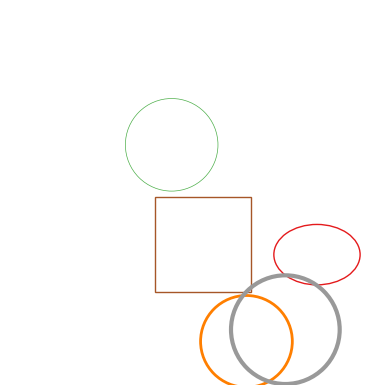[{"shape": "oval", "thickness": 1, "radius": 0.56, "center": [0.823, 0.339]}, {"shape": "circle", "thickness": 0.5, "radius": 0.6, "center": [0.446, 0.624]}, {"shape": "circle", "thickness": 2, "radius": 0.6, "center": [0.64, 0.113]}, {"shape": "square", "thickness": 1, "radius": 0.62, "center": [0.527, 0.365]}, {"shape": "circle", "thickness": 3, "radius": 0.71, "center": [0.741, 0.144]}]